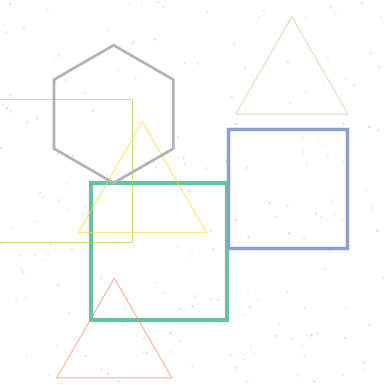[{"shape": "square", "thickness": 3, "radius": 0.89, "center": [0.413, 0.347]}, {"shape": "triangle", "thickness": 0.5, "radius": 0.86, "center": [0.297, 0.105]}, {"shape": "square", "thickness": 2.5, "radius": 0.77, "center": [0.746, 0.511]}, {"shape": "square", "thickness": 0.5, "radius": 0.93, "center": [0.156, 0.557]}, {"shape": "triangle", "thickness": 0.5, "radius": 0.96, "center": [0.37, 0.492]}, {"shape": "triangle", "thickness": 0.5, "radius": 0.84, "center": [0.758, 0.788]}, {"shape": "hexagon", "thickness": 2, "radius": 0.89, "center": [0.295, 0.704]}]